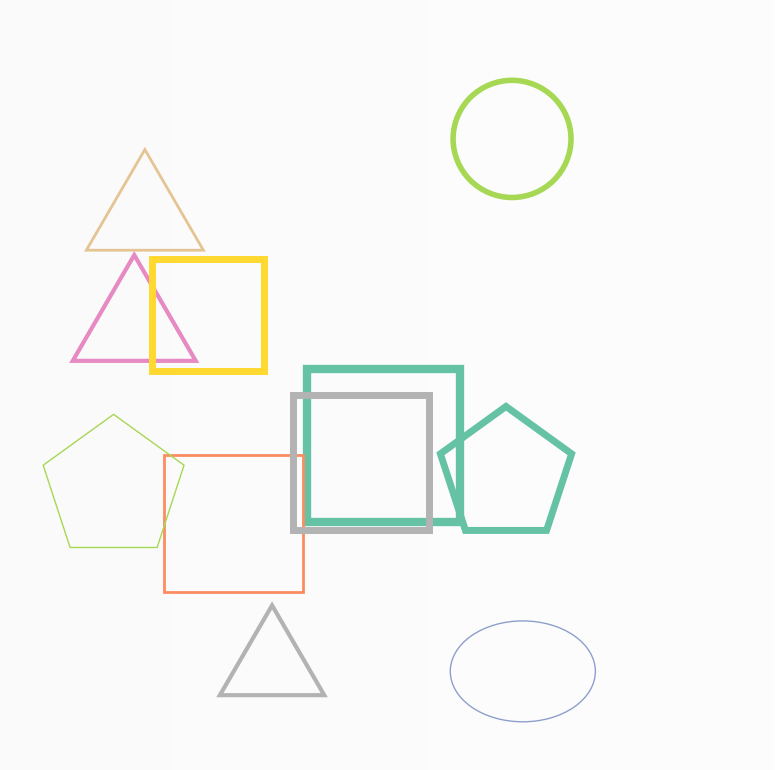[{"shape": "pentagon", "thickness": 2.5, "radius": 0.45, "center": [0.653, 0.383]}, {"shape": "square", "thickness": 3, "radius": 0.49, "center": [0.495, 0.422]}, {"shape": "square", "thickness": 1, "radius": 0.45, "center": [0.301, 0.32]}, {"shape": "oval", "thickness": 0.5, "radius": 0.47, "center": [0.675, 0.128]}, {"shape": "triangle", "thickness": 1.5, "radius": 0.46, "center": [0.173, 0.577]}, {"shape": "circle", "thickness": 2, "radius": 0.38, "center": [0.661, 0.82]}, {"shape": "pentagon", "thickness": 0.5, "radius": 0.48, "center": [0.147, 0.366]}, {"shape": "square", "thickness": 2.5, "radius": 0.36, "center": [0.268, 0.591]}, {"shape": "triangle", "thickness": 1, "radius": 0.44, "center": [0.187, 0.719]}, {"shape": "triangle", "thickness": 1.5, "radius": 0.39, "center": [0.351, 0.136]}, {"shape": "square", "thickness": 2.5, "radius": 0.44, "center": [0.465, 0.399]}]